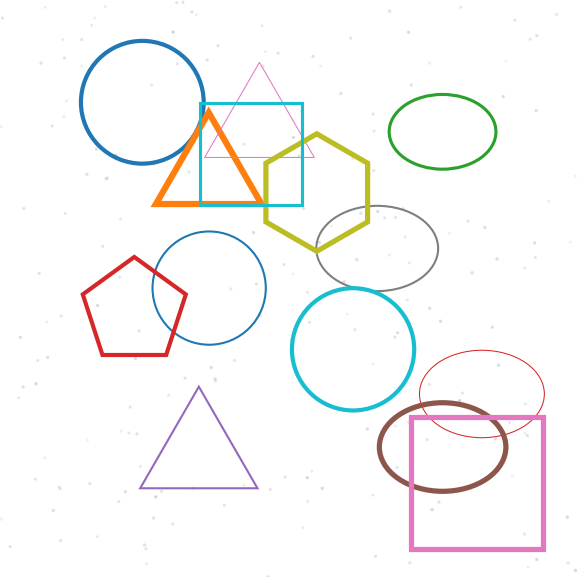[{"shape": "circle", "thickness": 1, "radius": 0.49, "center": [0.362, 0.5]}, {"shape": "circle", "thickness": 2, "radius": 0.53, "center": [0.246, 0.822]}, {"shape": "triangle", "thickness": 3, "radius": 0.53, "center": [0.361, 0.699]}, {"shape": "oval", "thickness": 1.5, "radius": 0.46, "center": [0.766, 0.771]}, {"shape": "oval", "thickness": 0.5, "radius": 0.54, "center": [0.834, 0.317]}, {"shape": "pentagon", "thickness": 2, "radius": 0.47, "center": [0.233, 0.46]}, {"shape": "triangle", "thickness": 1, "radius": 0.59, "center": [0.344, 0.212]}, {"shape": "oval", "thickness": 2.5, "radius": 0.55, "center": [0.766, 0.225]}, {"shape": "triangle", "thickness": 0.5, "radius": 0.55, "center": [0.449, 0.781]}, {"shape": "square", "thickness": 2.5, "radius": 0.57, "center": [0.826, 0.162]}, {"shape": "oval", "thickness": 1, "radius": 0.53, "center": [0.653, 0.569]}, {"shape": "hexagon", "thickness": 2.5, "radius": 0.51, "center": [0.549, 0.666]}, {"shape": "square", "thickness": 1.5, "radius": 0.44, "center": [0.435, 0.733]}, {"shape": "circle", "thickness": 2, "radius": 0.53, "center": [0.611, 0.394]}]